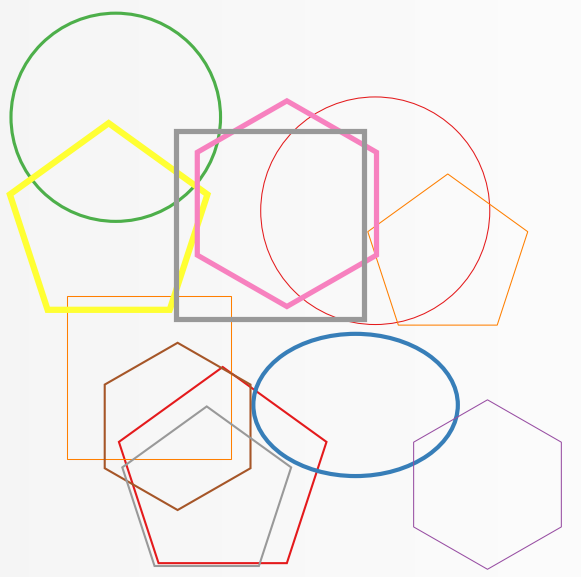[{"shape": "circle", "thickness": 0.5, "radius": 0.99, "center": [0.646, 0.634]}, {"shape": "pentagon", "thickness": 1, "radius": 0.94, "center": [0.383, 0.176]}, {"shape": "oval", "thickness": 2, "radius": 0.88, "center": [0.612, 0.298]}, {"shape": "circle", "thickness": 1.5, "radius": 0.9, "center": [0.199, 0.796]}, {"shape": "hexagon", "thickness": 0.5, "radius": 0.73, "center": [0.839, 0.16]}, {"shape": "square", "thickness": 0.5, "radius": 0.71, "center": [0.257, 0.345]}, {"shape": "pentagon", "thickness": 0.5, "radius": 0.72, "center": [0.77, 0.553]}, {"shape": "pentagon", "thickness": 3, "radius": 0.89, "center": [0.187, 0.607]}, {"shape": "hexagon", "thickness": 1, "radius": 0.72, "center": [0.306, 0.261]}, {"shape": "hexagon", "thickness": 2.5, "radius": 0.89, "center": [0.494, 0.646]}, {"shape": "square", "thickness": 2.5, "radius": 0.81, "center": [0.465, 0.61]}, {"shape": "pentagon", "thickness": 1, "radius": 0.76, "center": [0.356, 0.143]}]